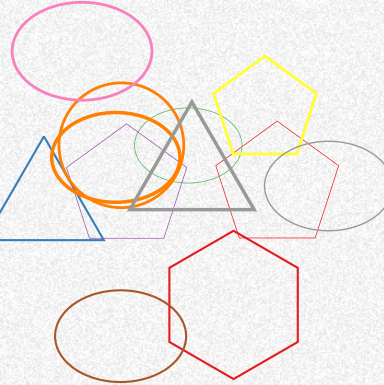[{"shape": "pentagon", "thickness": 0.5, "radius": 0.84, "center": [0.72, 0.518]}, {"shape": "hexagon", "thickness": 1.5, "radius": 0.96, "center": [0.607, 0.208]}, {"shape": "triangle", "thickness": 1.5, "radius": 0.9, "center": [0.114, 0.466]}, {"shape": "oval", "thickness": 0.5, "radius": 0.7, "center": [0.489, 0.622]}, {"shape": "pentagon", "thickness": 0.5, "radius": 0.82, "center": [0.329, 0.514]}, {"shape": "oval", "thickness": 2.5, "radius": 0.83, "center": [0.301, 0.591]}, {"shape": "circle", "thickness": 2, "radius": 0.81, "center": [0.315, 0.623]}, {"shape": "pentagon", "thickness": 2, "radius": 0.7, "center": [0.688, 0.714]}, {"shape": "oval", "thickness": 1.5, "radius": 0.85, "center": [0.313, 0.127]}, {"shape": "oval", "thickness": 2, "radius": 0.91, "center": [0.213, 0.867]}, {"shape": "triangle", "thickness": 2.5, "radius": 0.93, "center": [0.498, 0.549]}, {"shape": "oval", "thickness": 1, "radius": 0.83, "center": [0.853, 0.517]}]